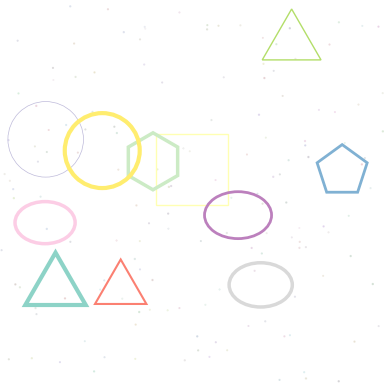[{"shape": "triangle", "thickness": 3, "radius": 0.45, "center": [0.144, 0.253]}, {"shape": "square", "thickness": 1, "radius": 0.47, "center": [0.499, 0.56]}, {"shape": "circle", "thickness": 0.5, "radius": 0.49, "center": [0.119, 0.638]}, {"shape": "triangle", "thickness": 1.5, "radius": 0.39, "center": [0.314, 0.249]}, {"shape": "pentagon", "thickness": 2, "radius": 0.34, "center": [0.889, 0.556]}, {"shape": "triangle", "thickness": 1, "radius": 0.44, "center": [0.757, 0.888]}, {"shape": "oval", "thickness": 2.5, "radius": 0.39, "center": [0.117, 0.422]}, {"shape": "oval", "thickness": 2.5, "radius": 0.41, "center": [0.677, 0.26]}, {"shape": "oval", "thickness": 2, "radius": 0.44, "center": [0.618, 0.441]}, {"shape": "hexagon", "thickness": 2.5, "radius": 0.37, "center": [0.397, 0.581]}, {"shape": "circle", "thickness": 3, "radius": 0.49, "center": [0.266, 0.609]}]